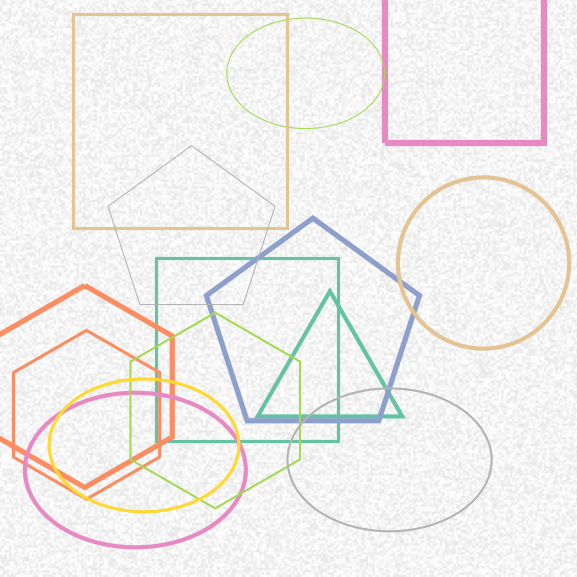[{"shape": "square", "thickness": 1.5, "radius": 0.79, "center": [0.428, 0.394]}, {"shape": "triangle", "thickness": 2, "radius": 0.72, "center": [0.571, 0.35]}, {"shape": "hexagon", "thickness": 1.5, "radius": 0.73, "center": [0.15, 0.281]}, {"shape": "hexagon", "thickness": 2.5, "radius": 0.87, "center": [0.147, 0.33]}, {"shape": "pentagon", "thickness": 2.5, "radius": 0.97, "center": [0.542, 0.427]}, {"shape": "square", "thickness": 3, "radius": 0.69, "center": [0.804, 0.89]}, {"shape": "oval", "thickness": 2, "radius": 0.96, "center": [0.234, 0.185]}, {"shape": "hexagon", "thickness": 1, "radius": 0.85, "center": [0.373, 0.288]}, {"shape": "oval", "thickness": 0.5, "radius": 0.68, "center": [0.529, 0.872]}, {"shape": "oval", "thickness": 1.5, "radius": 0.82, "center": [0.249, 0.228]}, {"shape": "square", "thickness": 1.5, "radius": 0.93, "center": [0.311, 0.79]}, {"shape": "circle", "thickness": 2, "radius": 0.74, "center": [0.837, 0.544]}, {"shape": "oval", "thickness": 1, "radius": 0.88, "center": [0.675, 0.203]}, {"shape": "pentagon", "thickness": 0.5, "radius": 0.76, "center": [0.332, 0.595]}]